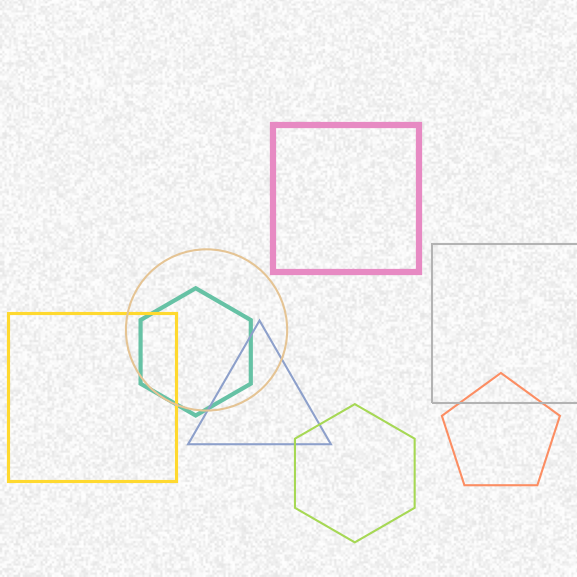[{"shape": "hexagon", "thickness": 2, "radius": 0.55, "center": [0.339, 0.39]}, {"shape": "pentagon", "thickness": 1, "radius": 0.54, "center": [0.867, 0.246]}, {"shape": "triangle", "thickness": 1, "radius": 0.71, "center": [0.449, 0.301]}, {"shape": "square", "thickness": 3, "radius": 0.63, "center": [0.599, 0.656]}, {"shape": "hexagon", "thickness": 1, "radius": 0.6, "center": [0.614, 0.18]}, {"shape": "square", "thickness": 1.5, "radius": 0.73, "center": [0.16, 0.312]}, {"shape": "circle", "thickness": 1, "radius": 0.7, "center": [0.358, 0.428]}, {"shape": "square", "thickness": 1, "radius": 0.69, "center": [0.886, 0.439]}]